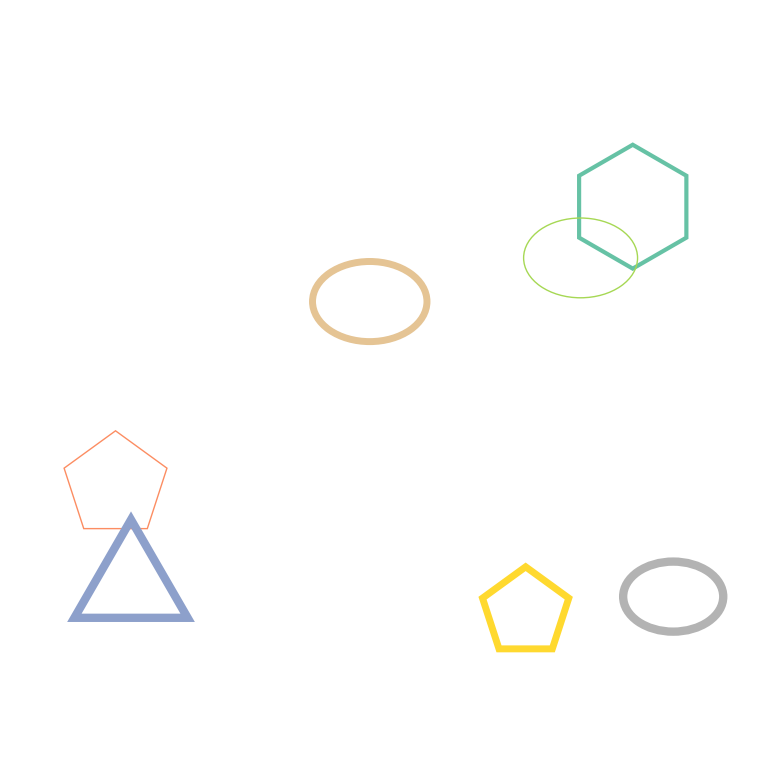[{"shape": "hexagon", "thickness": 1.5, "radius": 0.4, "center": [0.822, 0.732]}, {"shape": "pentagon", "thickness": 0.5, "radius": 0.35, "center": [0.15, 0.37]}, {"shape": "triangle", "thickness": 3, "radius": 0.42, "center": [0.17, 0.24]}, {"shape": "oval", "thickness": 0.5, "radius": 0.37, "center": [0.754, 0.665]}, {"shape": "pentagon", "thickness": 2.5, "radius": 0.29, "center": [0.683, 0.205]}, {"shape": "oval", "thickness": 2.5, "radius": 0.37, "center": [0.48, 0.608]}, {"shape": "oval", "thickness": 3, "radius": 0.32, "center": [0.874, 0.225]}]